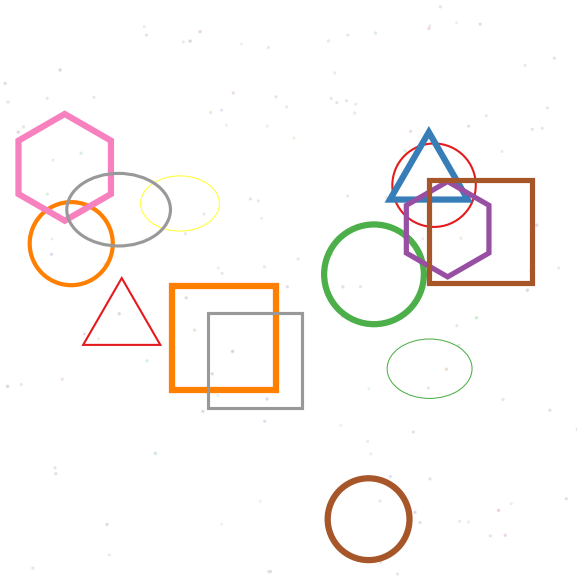[{"shape": "triangle", "thickness": 1, "radius": 0.39, "center": [0.211, 0.44]}, {"shape": "circle", "thickness": 1, "radius": 0.36, "center": [0.752, 0.678]}, {"shape": "triangle", "thickness": 3, "radius": 0.39, "center": [0.743, 0.692]}, {"shape": "circle", "thickness": 3, "radius": 0.43, "center": [0.648, 0.524]}, {"shape": "oval", "thickness": 0.5, "radius": 0.37, "center": [0.744, 0.361]}, {"shape": "hexagon", "thickness": 2.5, "radius": 0.41, "center": [0.775, 0.602]}, {"shape": "square", "thickness": 3, "radius": 0.45, "center": [0.388, 0.414]}, {"shape": "circle", "thickness": 2, "radius": 0.36, "center": [0.123, 0.577]}, {"shape": "oval", "thickness": 0.5, "radius": 0.34, "center": [0.312, 0.647]}, {"shape": "square", "thickness": 2.5, "radius": 0.44, "center": [0.832, 0.598]}, {"shape": "circle", "thickness": 3, "radius": 0.35, "center": [0.638, 0.1]}, {"shape": "hexagon", "thickness": 3, "radius": 0.46, "center": [0.112, 0.709]}, {"shape": "square", "thickness": 1.5, "radius": 0.41, "center": [0.441, 0.374]}, {"shape": "oval", "thickness": 1.5, "radius": 0.45, "center": [0.205, 0.636]}]